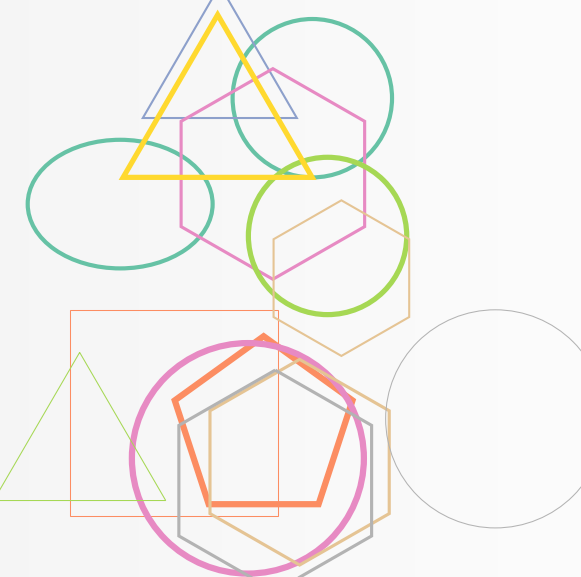[{"shape": "oval", "thickness": 2, "radius": 0.8, "center": [0.207, 0.646]}, {"shape": "circle", "thickness": 2, "radius": 0.69, "center": [0.537, 0.829]}, {"shape": "square", "thickness": 0.5, "radius": 0.89, "center": [0.299, 0.283]}, {"shape": "pentagon", "thickness": 3, "radius": 0.8, "center": [0.454, 0.256]}, {"shape": "triangle", "thickness": 1, "radius": 0.77, "center": [0.378, 0.871]}, {"shape": "circle", "thickness": 3, "radius": 1.0, "center": [0.426, 0.205]}, {"shape": "hexagon", "thickness": 1.5, "radius": 0.91, "center": [0.469, 0.698]}, {"shape": "circle", "thickness": 2.5, "radius": 0.68, "center": [0.564, 0.591]}, {"shape": "triangle", "thickness": 0.5, "radius": 0.85, "center": [0.137, 0.218]}, {"shape": "triangle", "thickness": 2.5, "radius": 0.94, "center": [0.374, 0.786]}, {"shape": "hexagon", "thickness": 1, "radius": 0.67, "center": [0.587, 0.518]}, {"shape": "hexagon", "thickness": 1.5, "radius": 0.89, "center": [0.515, 0.199]}, {"shape": "hexagon", "thickness": 1.5, "radius": 0.96, "center": [0.474, 0.167]}, {"shape": "circle", "thickness": 0.5, "radius": 0.94, "center": [0.852, 0.274]}]